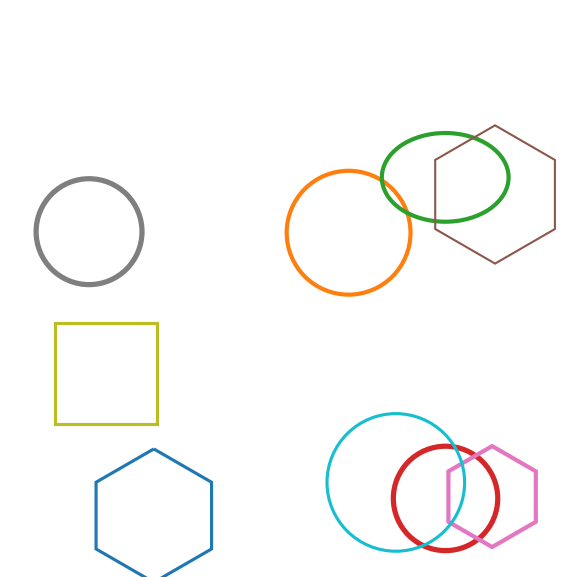[{"shape": "hexagon", "thickness": 1.5, "radius": 0.58, "center": [0.266, 0.106]}, {"shape": "circle", "thickness": 2, "radius": 0.54, "center": [0.604, 0.596]}, {"shape": "oval", "thickness": 2, "radius": 0.55, "center": [0.771, 0.692]}, {"shape": "circle", "thickness": 2.5, "radius": 0.45, "center": [0.771, 0.136]}, {"shape": "hexagon", "thickness": 1, "radius": 0.6, "center": [0.857, 0.662]}, {"shape": "hexagon", "thickness": 2, "radius": 0.44, "center": [0.852, 0.139]}, {"shape": "circle", "thickness": 2.5, "radius": 0.46, "center": [0.154, 0.598]}, {"shape": "square", "thickness": 1.5, "radius": 0.44, "center": [0.184, 0.353]}, {"shape": "circle", "thickness": 1.5, "radius": 0.6, "center": [0.685, 0.164]}]